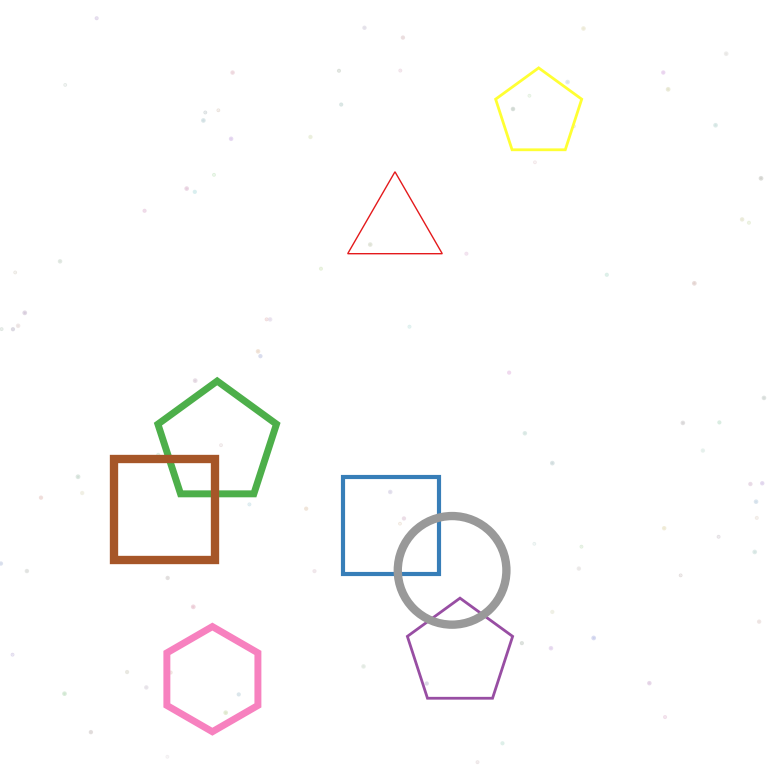[{"shape": "triangle", "thickness": 0.5, "radius": 0.35, "center": [0.513, 0.706]}, {"shape": "square", "thickness": 1.5, "radius": 0.31, "center": [0.508, 0.317]}, {"shape": "pentagon", "thickness": 2.5, "radius": 0.4, "center": [0.282, 0.424]}, {"shape": "pentagon", "thickness": 1, "radius": 0.36, "center": [0.597, 0.151]}, {"shape": "pentagon", "thickness": 1, "radius": 0.29, "center": [0.7, 0.853]}, {"shape": "square", "thickness": 3, "radius": 0.33, "center": [0.214, 0.338]}, {"shape": "hexagon", "thickness": 2.5, "radius": 0.34, "center": [0.276, 0.118]}, {"shape": "circle", "thickness": 3, "radius": 0.35, "center": [0.587, 0.259]}]